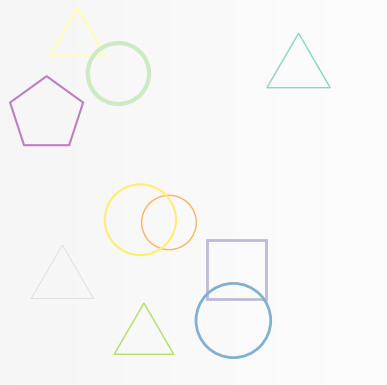[{"shape": "triangle", "thickness": 1, "radius": 0.47, "center": [0.771, 0.819]}, {"shape": "triangle", "thickness": 1.5, "radius": 0.41, "center": [0.201, 0.896]}, {"shape": "square", "thickness": 2, "radius": 0.38, "center": [0.611, 0.299]}, {"shape": "circle", "thickness": 2, "radius": 0.48, "center": [0.602, 0.168]}, {"shape": "circle", "thickness": 1, "radius": 0.35, "center": [0.436, 0.422]}, {"shape": "triangle", "thickness": 1, "radius": 0.44, "center": [0.372, 0.124]}, {"shape": "triangle", "thickness": 0.5, "radius": 0.46, "center": [0.161, 0.271]}, {"shape": "pentagon", "thickness": 1.5, "radius": 0.5, "center": [0.12, 0.703]}, {"shape": "circle", "thickness": 3, "radius": 0.4, "center": [0.306, 0.809]}, {"shape": "circle", "thickness": 1.5, "radius": 0.46, "center": [0.362, 0.429]}]